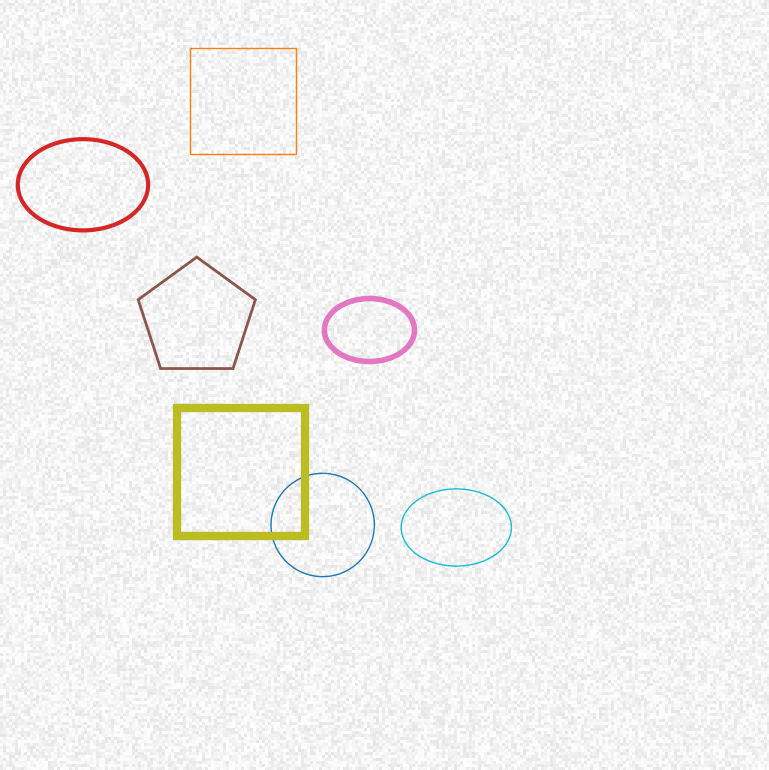[{"shape": "circle", "thickness": 0.5, "radius": 0.34, "center": [0.419, 0.318]}, {"shape": "square", "thickness": 0.5, "radius": 0.34, "center": [0.316, 0.869]}, {"shape": "oval", "thickness": 1.5, "radius": 0.42, "center": [0.108, 0.76]}, {"shape": "pentagon", "thickness": 1, "radius": 0.4, "center": [0.256, 0.586]}, {"shape": "oval", "thickness": 2, "radius": 0.29, "center": [0.48, 0.571]}, {"shape": "square", "thickness": 3, "radius": 0.42, "center": [0.313, 0.387]}, {"shape": "oval", "thickness": 0.5, "radius": 0.36, "center": [0.593, 0.315]}]